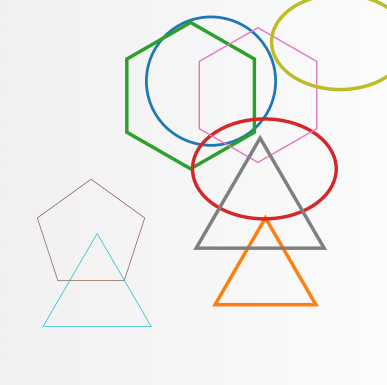[{"shape": "circle", "thickness": 2, "radius": 0.83, "center": [0.545, 0.789]}, {"shape": "triangle", "thickness": 2.5, "radius": 0.75, "center": [0.685, 0.284]}, {"shape": "hexagon", "thickness": 2.5, "radius": 0.95, "center": [0.492, 0.752]}, {"shape": "oval", "thickness": 2.5, "radius": 0.93, "center": [0.682, 0.561]}, {"shape": "pentagon", "thickness": 0.5, "radius": 0.73, "center": [0.235, 0.389]}, {"shape": "hexagon", "thickness": 1, "radius": 0.87, "center": [0.666, 0.753]}, {"shape": "triangle", "thickness": 2.5, "radius": 0.95, "center": [0.671, 0.451]}, {"shape": "oval", "thickness": 2.5, "radius": 0.88, "center": [0.878, 0.891]}, {"shape": "triangle", "thickness": 0.5, "radius": 0.81, "center": [0.251, 0.232]}]